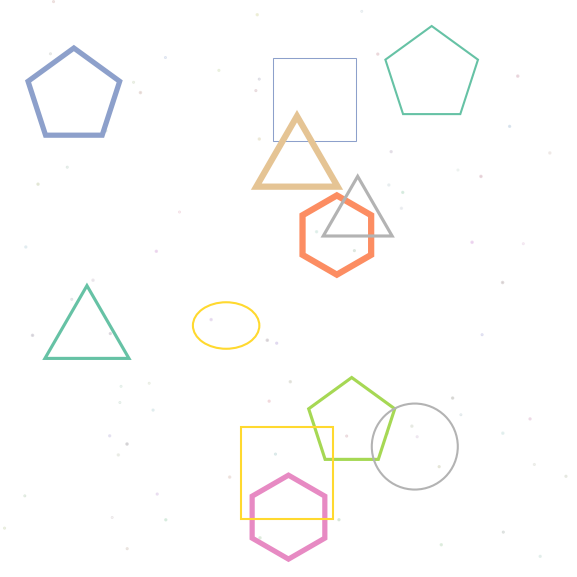[{"shape": "triangle", "thickness": 1.5, "radius": 0.42, "center": [0.151, 0.421]}, {"shape": "pentagon", "thickness": 1, "radius": 0.42, "center": [0.747, 0.87]}, {"shape": "hexagon", "thickness": 3, "radius": 0.34, "center": [0.583, 0.592]}, {"shape": "pentagon", "thickness": 2.5, "radius": 0.42, "center": [0.128, 0.833]}, {"shape": "square", "thickness": 0.5, "radius": 0.36, "center": [0.544, 0.827]}, {"shape": "hexagon", "thickness": 2.5, "radius": 0.36, "center": [0.5, 0.104]}, {"shape": "pentagon", "thickness": 1.5, "radius": 0.39, "center": [0.609, 0.267]}, {"shape": "square", "thickness": 1, "radius": 0.4, "center": [0.497, 0.18]}, {"shape": "oval", "thickness": 1, "radius": 0.29, "center": [0.392, 0.435]}, {"shape": "triangle", "thickness": 3, "radius": 0.41, "center": [0.514, 0.717]}, {"shape": "triangle", "thickness": 1.5, "radius": 0.34, "center": [0.619, 0.625]}, {"shape": "circle", "thickness": 1, "radius": 0.37, "center": [0.718, 0.226]}]